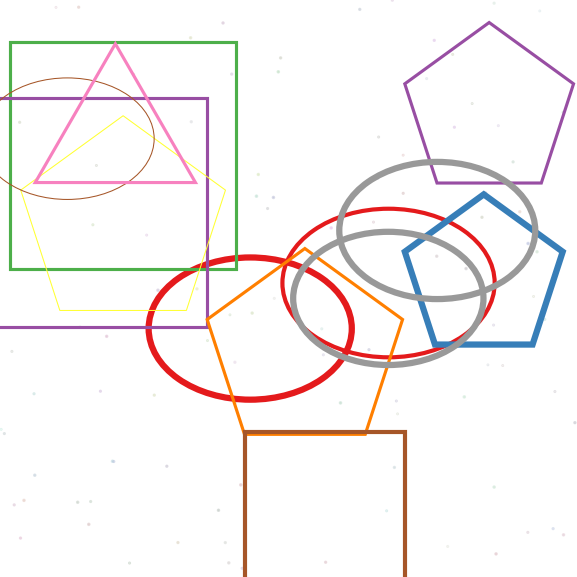[{"shape": "oval", "thickness": 3, "radius": 0.88, "center": [0.433, 0.43]}, {"shape": "oval", "thickness": 2, "radius": 0.92, "center": [0.673, 0.509]}, {"shape": "pentagon", "thickness": 3, "radius": 0.72, "center": [0.838, 0.519]}, {"shape": "square", "thickness": 1.5, "radius": 0.98, "center": [0.213, 0.73]}, {"shape": "pentagon", "thickness": 1.5, "radius": 0.77, "center": [0.847, 0.807]}, {"shape": "square", "thickness": 1.5, "radius": 0.99, "center": [0.161, 0.631]}, {"shape": "pentagon", "thickness": 1.5, "radius": 0.89, "center": [0.528, 0.391]}, {"shape": "pentagon", "thickness": 0.5, "radius": 0.93, "center": [0.213, 0.612]}, {"shape": "oval", "thickness": 0.5, "radius": 0.75, "center": [0.117, 0.759]}, {"shape": "square", "thickness": 2, "radius": 0.69, "center": [0.562, 0.112]}, {"shape": "triangle", "thickness": 1.5, "radius": 0.8, "center": [0.2, 0.763]}, {"shape": "oval", "thickness": 3, "radius": 0.82, "center": [0.672, 0.482]}, {"shape": "oval", "thickness": 3, "radius": 0.85, "center": [0.757, 0.6]}]